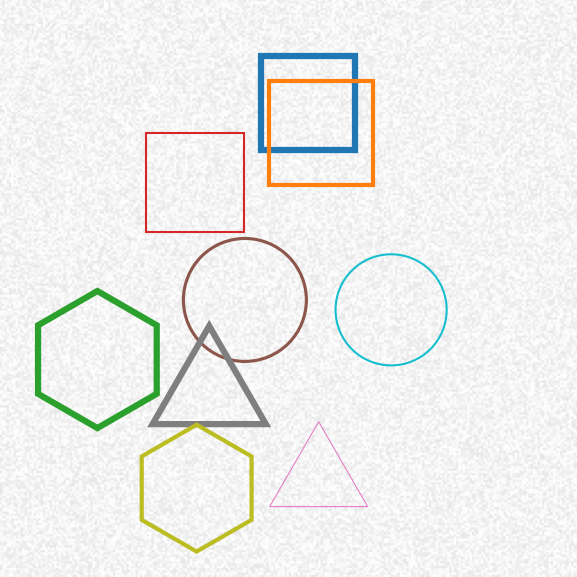[{"shape": "square", "thickness": 3, "radius": 0.41, "center": [0.534, 0.821]}, {"shape": "square", "thickness": 2, "radius": 0.45, "center": [0.556, 0.768]}, {"shape": "hexagon", "thickness": 3, "radius": 0.59, "center": [0.169, 0.377]}, {"shape": "square", "thickness": 1, "radius": 0.43, "center": [0.338, 0.683]}, {"shape": "circle", "thickness": 1.5, "radius": 0.53, "center": [0.424, 0.48]}, {"shape": "triangle", "thickness": 0.5, "radius": 0.49, "center": [0.552, 0.171]}, {"shape": "triangle", "thickness": 3, "radius": 0.57, "center": [0.362, 0.321]}, {"shape": "hexagon", "thickness": 2, "radius": 0.55, "center": [0.341, 0.154]}, {"shape": "circle", "thickness": 1, "radius": 0.48, "center": [0.677, 0.463]}]